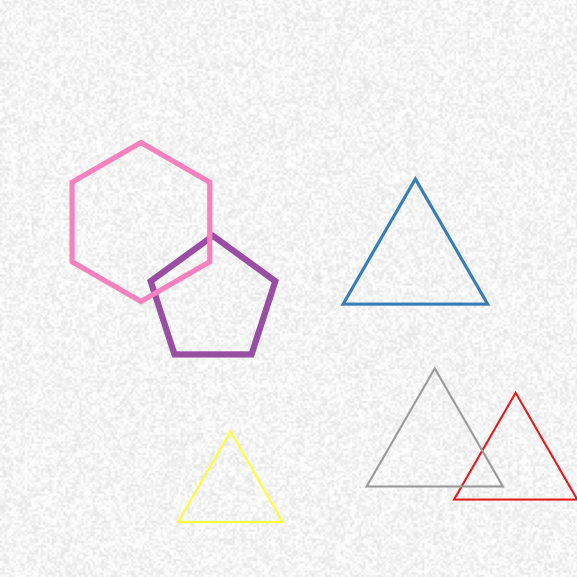[{"shape": "triangle", "thickness": 1, "radius": 0.62, "center": [0.893, 0.196]}, {"shape": "triangle", "thickness": 1.5, "radius": 0.72, "center": [0.719, 0.545]}, {"shape": "pentagon", "thickness": 3, "radius": 0.57, "center": [0.369, 0.477]}, {"shape": "triangle", "thickness": 1, "radius": 0.52, "center": [0.399, 0.147]}, {"shape": "hexagon", "thickness": 2.5, "radius": 0.69, "center": [0.244, 0.615]}, {"shape": "triangle", "thickness": 1, "radius": 0.68, "center": [0.753, 0.225]}]